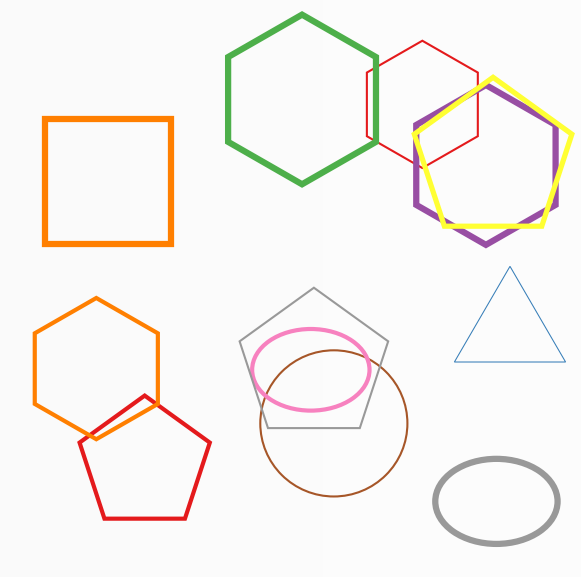[{"shape": "pentagon", "thickness": 2, "radius": 0.59, "center": [0.249, 0.196]}, {"shape": "hexagon", "thickness": 1, "radius": 0.55, "center": [0.727, 0.818]}, {"shape": "triangle", "thickness": 0.5, "radius": 0.55, "center": [0.877, 0.428]}, {"shape": "hexagon", "thickness": 3, "radius": 0.73, "center": [0.52, 0.827]}, {"shape": "hexagon", "thickness": 3, "radius": 0.69, "center": [0.836, 0.714]}, {"shape": "hexagon", "thickness": 2, "radius": 0.61, "center": [0.166, 0.361]}, {"shape": "square", "thickness": 3, "radius": 0.54, "center": [0.185, 0.684]}, {"shape": "pentagon", "thickness": 2.5, "radius": 0.71, "center": [0.848, 0.723]}, {"shape": "circle", "thickness": 1, "radius": 0.63, "center": [0.574, 0.266]}, {"shape": "oval", "thickness": 2, "radius": 0.5, "center": [0.535, 0.359]}, {"shape": "pentagon", "thickness": 1, "radius": 0.67, "center": [0.54, 0.367]}, {"shape": "oval", "thickness": 3, "radius": 0.53, "center": [0.854, 0.131]}]